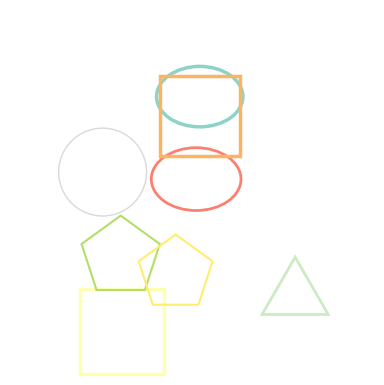[{"shape": "oval", "thickness": 2.5, "radius": 0.56, "center": [0.519, 0.749]}, {"shape": "square", "thickness": 2.5, "radius": 0.55, "center": [0.317, 0.138]}, {"shape": "oval", "thickness": 2, "radius": 0.58, "center": [0.509, 0.535]}, {"shape": "square", "thickness": 2.5, "radius": 0.52, "center": [0.519, 0.698]}, {"shape": "pentagon", "thickness": 1.5, "radius": 0.53, "center": [0.313, 0.333]}, {"shape": "circle", "thickness": 1, "radius": 0.57, "center": [0.267, 0.553]}, {"shape": "triangle", "thickness": 2, "radius": 0.5, "center": [0.767, 0.233]}, {"shape": "pentagon", "thickness": 1.5, "radius": 0.5, "center": [0.456, 0.29]}]